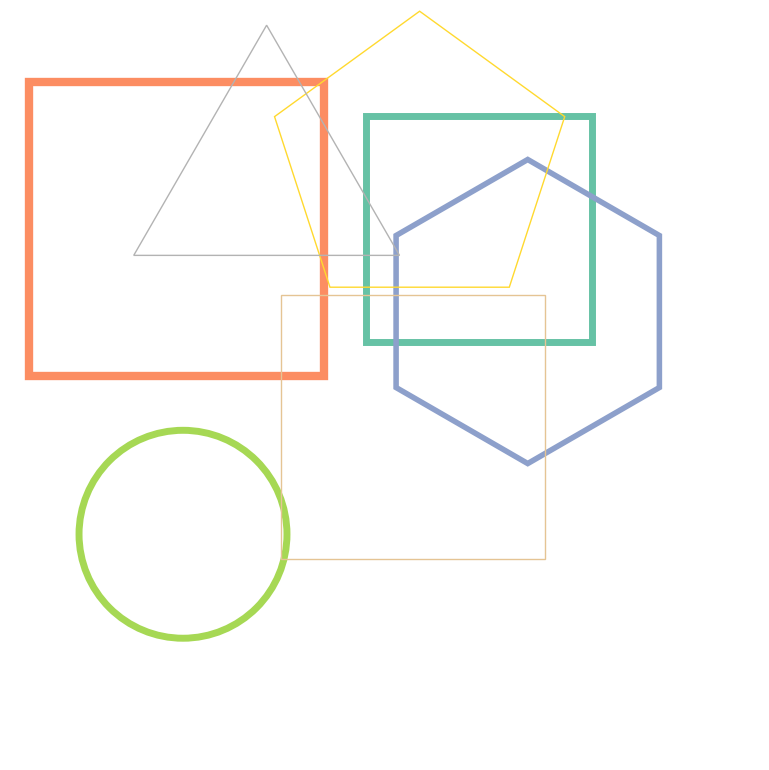[{"shape": "square", "thickness": 2.5, "radius": 0.73, "center": [0.622, 0.703]}, {"shape": "square", "thickness": 3, "radius": 0.96, "center": [0.229, 0.702]}, {"shape": "hexagon", "thickness": 2, "radius": 0.99, "center": [0.685, 0.595]}, {"shape": "circle", "thickness": 2.5, "radius": 0.68, "center": [0.238, 0.306]}, {"shape": "pentagon", "thickness": 0.5, "radius": 0.99, "center": [0.545, 0.787]}, {"shape": "square", "thickness": 0.5, "radius": 0.86, "center": [0.536, 0.445]}, {"shape": "triangle", "thickness": 0.5, "radius": 1.0, "center": [0.346, 0.768]}]